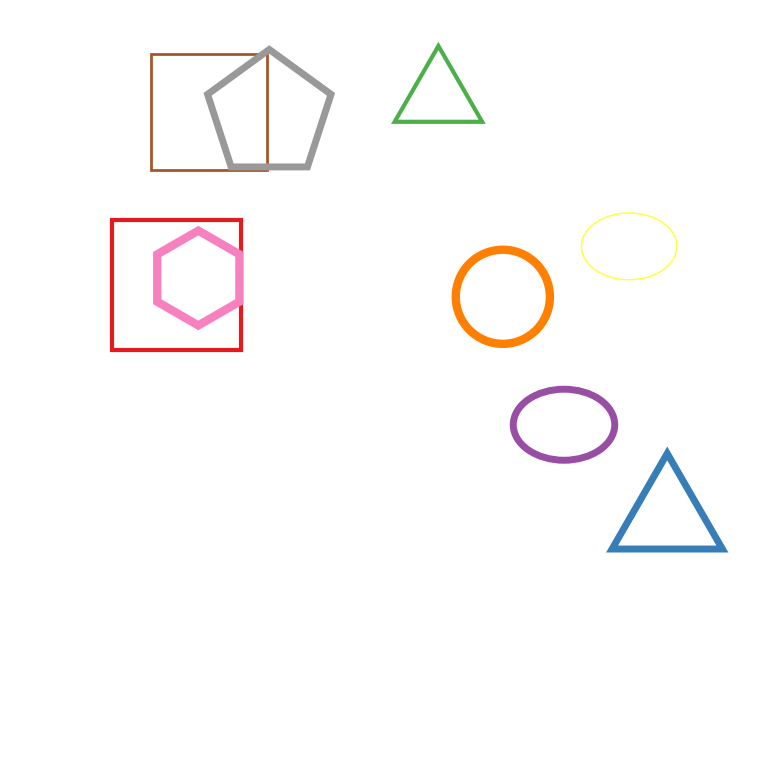[{"shape": "square", "thickness": 1.5, "radius": 0.42, "center": [0.229, 0.63]}, {"shape": "triangle", "thickness": 2.5, "radius": 0.41, "center": [0.867, 0.328]}, {"shape": "triangle", "thickness": 1.5, "radius": 0.33, "center": [0.569, 0.875]}, {"shape": "oval", "thickness": 2.5, "radius": 0.33, "center": [0.732, 0.448]}, {"shape": "circle", "thickness": 3, "radius": 0.31, "center": [0.653, 0.615]}, {"shape": "oval", "thickness": 0.5, "radius": 0.31, "center": [0.817, 0.68]}, {"shape": "square", "thickness": 1, "radius": 0.38, "center": [0.272, 0.855]}, {"shape": "hexagon", "thickness": 3, "radius": 0.31, "center": [0.258, 0.639]}, {"shape": "pentagon", "thickness": 2.5, "radius": 0.42, "center": [0.35, 0.851]}]